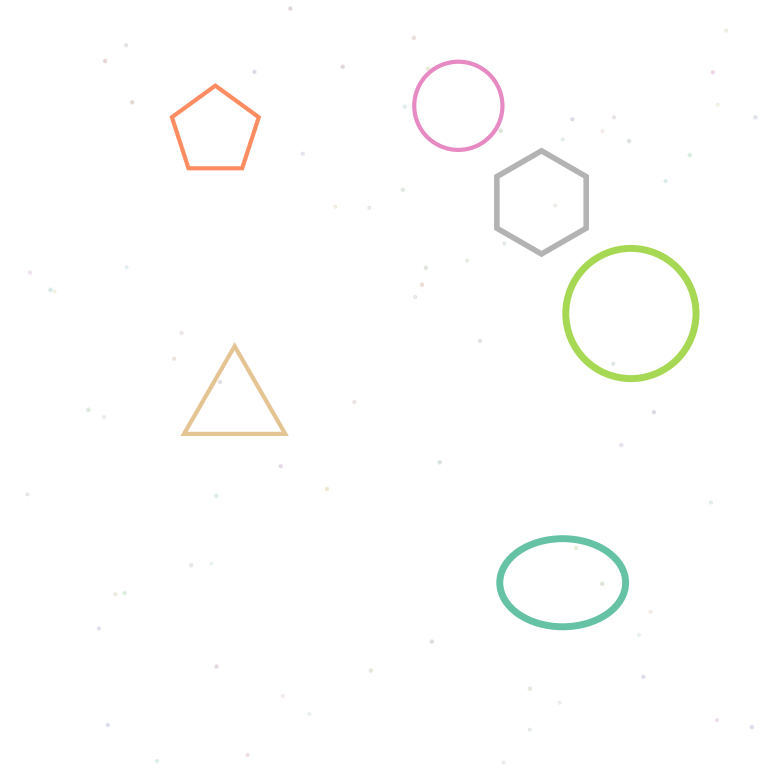[{"shape": "oval", "thickness": 2.5, "radius": 0.41, "center": [0.731, 0.243]}, {"shape": "pentagon", "thickness": 1.5, "radius": 0.3, "center": [0.28, 0.829]}, {"shape": "circle", "thickness": 1.5, "radius": 0.29, "center": [0.595, 0.863]}, {"shape": "circle", "thickness": 2.5, "radius": 0.42, "center": [0.819, 0.593]}, {"shape": "triangle", "thickness": 1.5, "radius": 0.38, "center": [0.305, 0.474]}, {"shape": "hexagon", "thickness": 2, "radius": 0.33, "center": [0.703, 0.737]}]